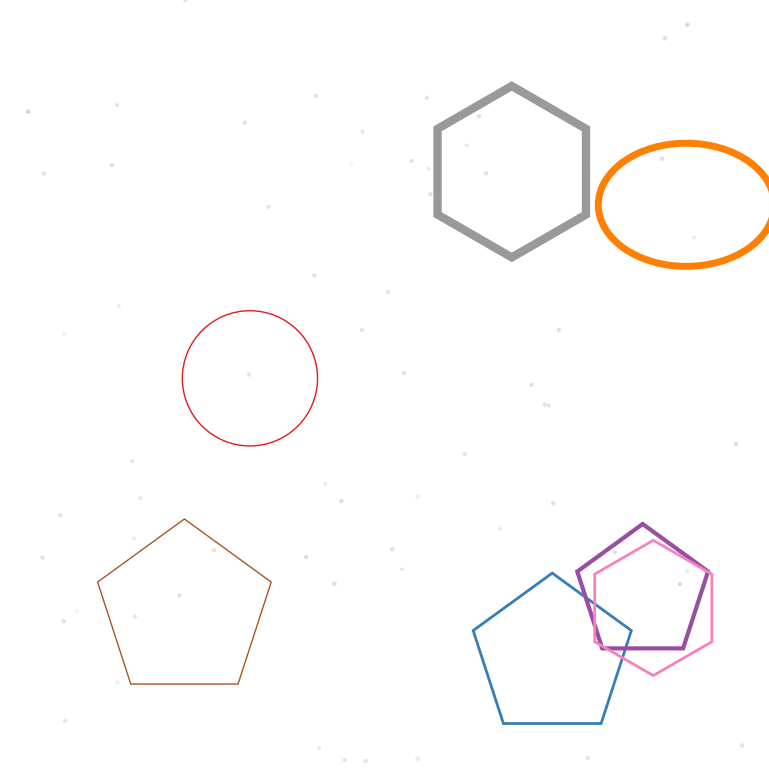[{"shape": "circle", "thickness": 0.5, "radius": 0.44, "center": [0.325, 0.509]}, {"shape": "pentagon", "thickness": 1, "radius": 0.54, "center": [0.717, 0.148]}, {"shape": "pentagon", "thickness": 1.5, "radius": 0.45, "center": [0.835, 0.23]}, {"shape": "oval", "thickness": 2.5, "radius": 0.57, "center": [0.891, 0.734]}, {"shape": "pentagon", "thickness": 0.5, "radius": 0.59, "center": [0.239, 0.207]}, {"shape": "hexagon", "thickness": 1, "radius": 0.44, "center": [0.848, 0.21]}, {"shape": "hexagon", "thickness": 3, "radius": 0.56, "center": [0.665, 0.777]}]